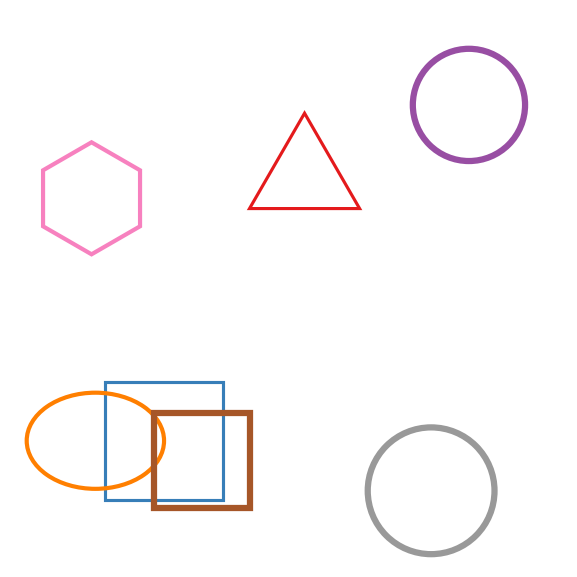[{"shape": "triangle", "thickness": 1.5, "radius": 0.55, "center": [0.527, 0.693]}, {"shape": "square", "thickness": 1.5, "radius": 0.51, "center": [0.284, 0.235]}, {"shape": "circle", "thickness": 3, "radius": 0.49, "center": [0.812, 0.817]}, {"shape": "oval", "thickness": 2, "radius": 0.59, "center": [0.165, 0.236]}, {"shape": "square", "thickness": 3, "radius": 0.41, "center": [0.35, 0.202]}, {"shape": "hexagon", "thickness": 2, "radius": 0.48, "center": [0.159, 0.656]}, {"shape": "circle", "thickness": 3, "radius": 0.55, "center": [0.747, 0.149]}]